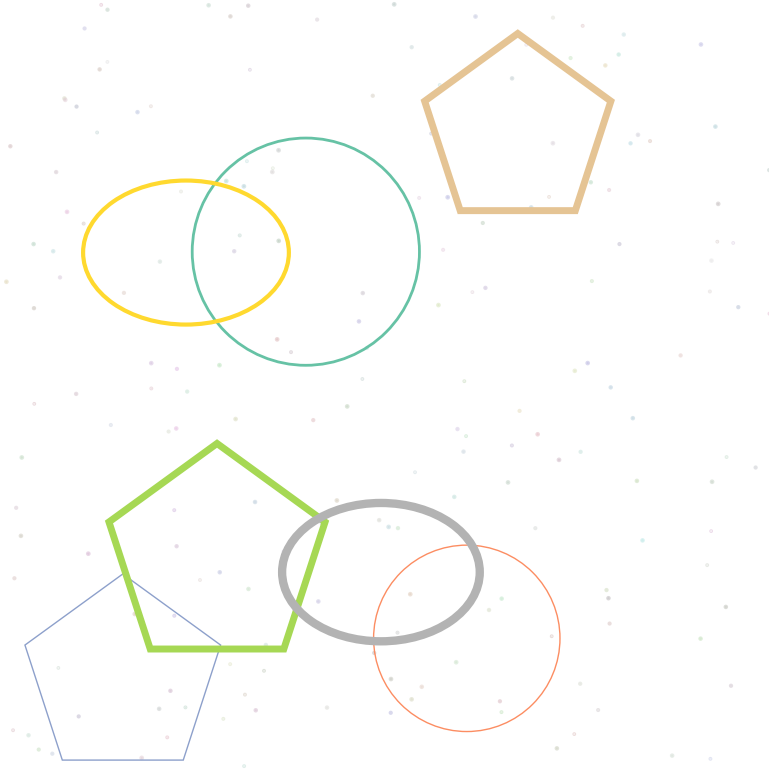[{"shape": "circle", "thickness": 1, "radius": 0.74, "center": [0.397, 0.673]}, {"shape": "circle", "thickness": 0.5, "radius": 0.61, "center": [0.606, 0.171]}, {"shape": "pentagon", "thickness": 0.5, "radius": 0.67, "center": [0.159, 0.121]}, {"shape": "pentagon", "thickness": 2.5, "radius": 0.74, "center": [0.282, 0.276]}, {"shape": "oval", "thickness": 1.5, "radius": 0.67, "center": [0.242, 0.672]}, {"shape": "pentagon", "thickness": 2.5, "radius": 0.64, "center": [0.672, 0.829]}, {"shape": "oval", "thickness": 3, "radius": 0.64, "center": [0.495, 0.257]}]